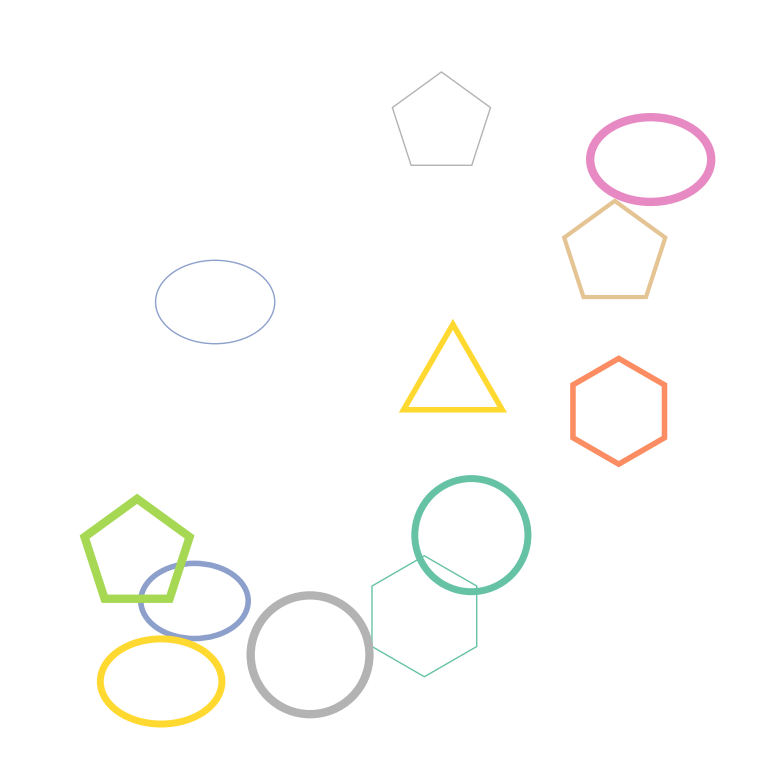[{"shape": "hexagon", "thickness": 0.5, "radius": 0.39, "center": [0.551, 0.2]}, {"shape": "circle", "thickness": 2.5, "radius": 0.37, "center": [0.612, 0.305]}, {"shape": "hexagon", "thickness": 2, "radius": 0.34, "center": [0.804, 0.466]}, {"shape": "oval", "thickness": 0.5, "radius": 0.39, "center": [0.279, 0.608]}, {"shape": "oval", "thickness": 2, "radius": 0.35, "center": [0.253, 0.22]}, {"shape": "oval", "thickness": 3, "radius": 0.39, "center": [0.845, 0.793]}, {"shape": "pentagon", "thickness": 3, "radius": 0.36, "center": [0.178, 0.28]}, {"shape": "oval", "thickness": 2.5, "radius": 0.39, "center": [0.209, 0.115]}, {"shape": "triangle", "thickness": 2, "radius": 0.37, "center": [0.588, 0.505]}, {"shape": "pentagon", "thickness": 1.5, "radius": 0.35, "center": [0.798, 0.67]}, {"shape": "pentagon", "thickness": 0.5, "radius": 0.34, "center": [0.573, 0.84]}, {"shape": "circle", "thickness": 3, "radius": 0.39, "center": [0.403, 0.15]}]